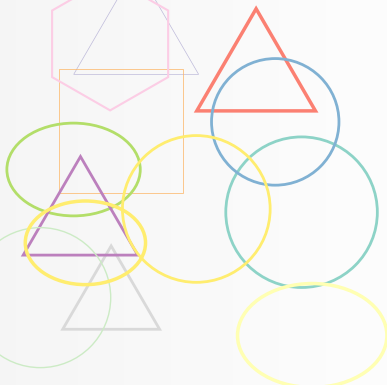[{"shape": "circle", "thickness": 2, "radius": 0.98, "center": [0.778, 0.449]}, {"shape": "oval", "thickness": 2.5, "radius": 0.96, "center": [0.806, 0.129]}, {"shape": "triangle", "thickness": 0.5, "radius": 0.93, "center": [0.351, 0.9]}, {"shape": "triangle", "thickness": 2.5, "radius": 0.88, "center": [0.661, 0.8]}, {"shape": "circle", "thickness": 2, "radius": 0.82, "center": [0.71, 0.683]}, {"shape": "square", "thickness": 0.5, "radius": 0.8, "center": [0.313, 0.66]}, {"shape": "oval", "thickness": 2, "radius": 0.86, "center": [0.19, 0.56]}, {"shape": "hexagon", "thickness": 1.5, "radius": 0.86, "center": [0.284, 0.886]}, {"shape": "triangle", "thickness": 2, "radius": 0.72, "center": [0.287, 0.217]}, {"shape": "triangle", "thickness": 2, "radius": 0.85, "center": [0.208, 0.423]}, {"shape": "circle", "thickness": 1, "radius": 0.91, "center": [0.104, 0.227]}, {"shape": "oval", "thickness": 2.5, "radius": 0.78, "center": [0.22, 0.369]}, {"shape": "circle", "thickness": 2, "radius": 0.95, "center": [0.507, 0.457]}]